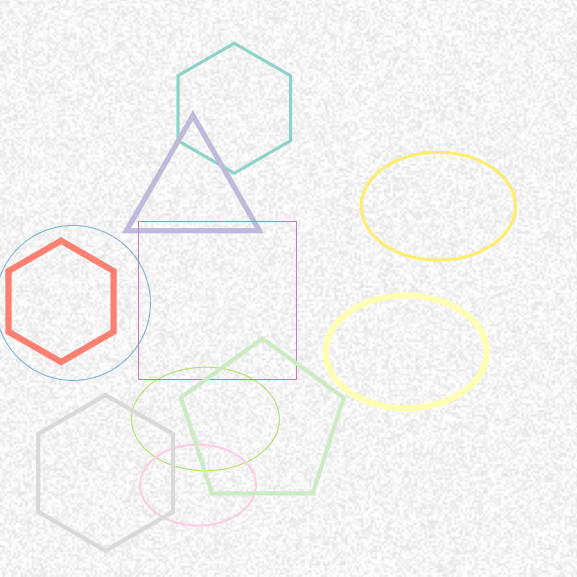[{"shape": "hexagon", "thickness": 1.5, "radius": 0.56, "center": [0.406, 0.812]}, {"shape": "oval", "thickness": 3, "radius": 0.7, "center": [0.703, 0.39]}, {"shape": "triangle", "thickness": 2.5, "radius": 0.66, "center": [0.334, 0.666]}, {"shape": "hexagon", "thickness": 3, "radius": 0.53, "center": [0.106, 0.477]}, {"shape": "circle", "thickness": 0.5, "radius": 0.67, "center": [0.126, 0.475]}, {"shape": "oval", "thickness": 0.5, "radius": 0.64, "center": [0.356, 0.274]}, {"shape": "oval", "thickness": 1, "radius": 0.5, "center": [0.343, 0.159]}, {"shape": "hexagon", "thickness": 2, "radius": 0.67, "center": [0.183, 0.18]}, {"shape": "square", "thickness": 0.5, "radius": 0.68, "center": [0.376, 0.48]}, {"shape": "pentagon", "thickness": 2, "radius": 0.74, "center": [0.454, 0.265]}, {"shape": "oval", "thickness": 1.5, "radius": 0.67, "center": [0.759, 0.642]}]